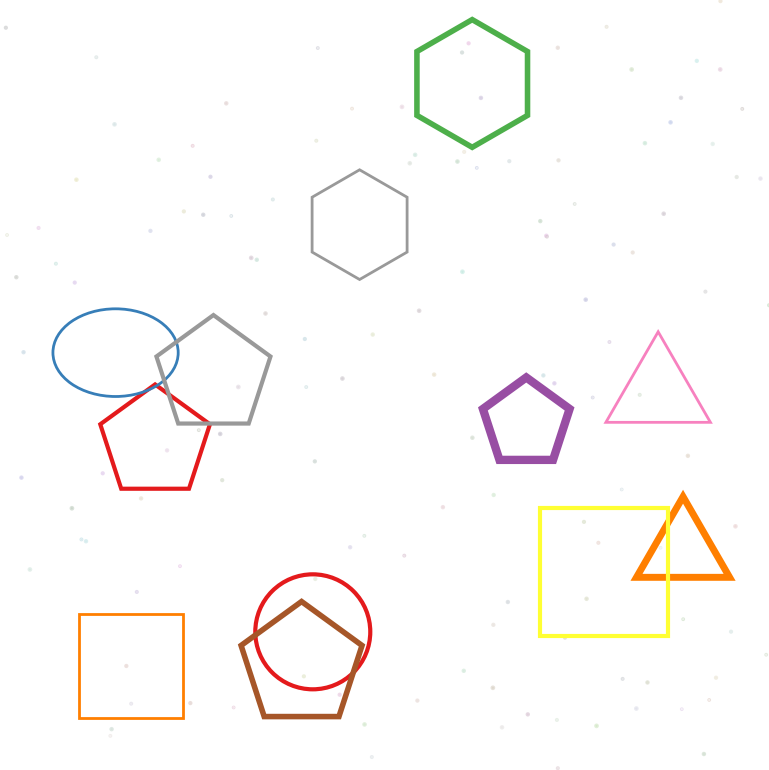[{"shape": "pentagon", "thickness": 1.5, "radius": 0.37, "center": [0.201, 0.426]}, {"shape": "circle", "thickness": 1.5, "radius": 0.37, "center": [0.406, 0.179]}, {"shape": "oval", "thickness": 1, "radius": 0.41, "center": [0.15, 0.542]}, {"shape": "hexagon", "thickness": 2, "radius": 0.41, "center": [0.613, 0.892]}, {"shape": "pentagon", "thickness": 3, "radius": 0.3, "center": [0.683, 0.451]}, {"shape": "square", "thickness": 1, "radius": 0.34, "center": [0.171, 0.135]}, {"shape": "triangle", "thickness": 2.5, "radius": 0.35, "center": [0.887, 0.285]}, {"shape": "square", "thickness": 1.5, "radius": 0.42, "center": [0.784, 0.257]}, {"shape": "pentagon", "thickness": 2, "radius": 0.41, "center": [0.392, 0.136]}, {"shape": "triangle", "thickness": 1, "radius": 0.39, "center": [0.855, 0.491]}, {"shape": "pentagon", "thickness": 1.5, "radius": 0.39, "center": [0.277, 0.513]}, {"shape": "hexagon", "thickness": 1, "radius": 0.36, "center": [0.467, 0.708]}]